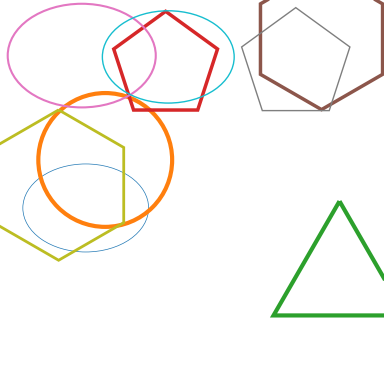[{"shape": "oval", "thickness": 0.5, "radius": 0.82, "center": [0.223, 0.46]}, {"shape": "circle", "thickness": 3, "radius": 0.87, "center": [0.273, 0.585]}, {"shape": "triangle", "thickness": 3, "radius": 0.99, "center": [0.882, 0.28]}, {"shape": "pentagon", "thickness": 2.5, "radius": 0.71, "center": [0.43, 0.829]}, {"shape": "hexagon", "thickness": 2.5, "radius": 0.92, "center": [0.835, 0.898]}, {"shape": "oval", "thickness": 1.5, "radius": 0.96, "center": [0.212, 0.856]}, {"shape": "pentagon", "thickness": 1, "radius": 0.74, "center": [0.768, 0.832]}, {"shape": "hexagon", "thickness": 2, "radius": 0.98, "center": [0.152, 0.519]}, {"shape": "oval", "thickness": 1, "radius": 0.86, "center": [0.437, 0.852]}]